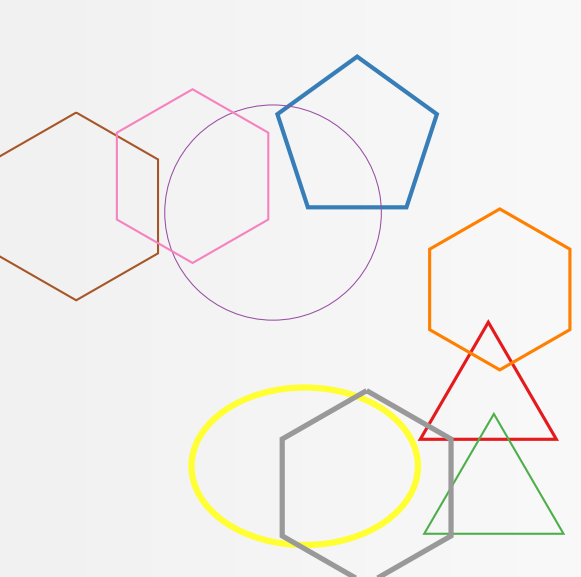[{"shape": "triangle", "thickness": 1.5, "radius": 0.68, "center": [0.84, 0.306]}, {"shape": "pentagon", "thickness": 2, "radius": 0.72, "center": [0.614, 0.757]}, {"shape": "triangle", "thickness": 1, "radius": 0.69, "center": [0.85, 0.144]}, {"shape": "circle", "thickness": 0.5, "radius": 0.93, "center": [0.47, 0.631]}, {"shape": "hexagon", "thickness": 1.5, "radius": 0.7, "center": [0.86, 0.498]}, {"shape": "oval", "thickness": 3, "radius": 0.97, "center": [0.524, 0.192]}, {"shape": "hexagon", "thickness": 1, "radius": 0.81, "center": [0.131, 0.642]}, {"shape": "hexagon", "thickness": 1, "radius": 0.75, "center": [0.331, 0.694]}, {"shape": "hexagon", "thickness": 2.5, "radius": 0.84, "center": [0.631, 0.155]}]